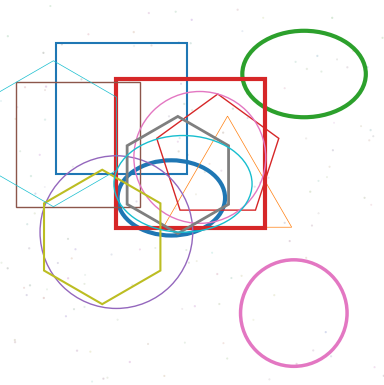[{"shape": "square", "thickness": 1.5, "radius": 0.86, "center": [0.316, 0.718]}, {"shape": "oval", "thickness": 3, "radius": 0.7, "center": [0.445, 0.486]}, {"shape": "triangle", "thickness": 0.5, "radius": 0.96, "center": [0.591, 0.506]}, {"shape": "oval", "thickness": 3, "radius": 0.8, "center": [0.79, 0.808]}, {"shape": "square", "thickness": 3, "radius": 0.97, "center": [0.495, 0.602]}, {"shape": "pentagon", "thickness": 1, "radius": 0.83, "center": [0.566, 0.589]}, {"shape": "circle", "thickness": 1, "radius": 0.99, "center": [0.302, 0.397]}, {"shape": "square", "thickness": 1, "radius": 0.81, "center": [0.202, 0.625]}, {"shape": "circle", "thickness": 1, "radius": 0.86, "center": [0.519, 0.591]}, {"shape": "circle", "thickness": 2.5, "radius": 0.69, "center": [0.763, 0.187]}, {"shape": "hexagon", "thickness": 2, "radius": 0.76, "center": [0.462, 0.546]}, {"shape": "hexagon", "thickness": 1.5, "radius": 0.87, "center": [0.265, 0.385]}, {"shape": "hexagon", "thickness": 0.5, "radius": 0.95, "center": [0.139, 0.653]}, {"shape": "oval", "thickness": 1, "radius": 0.9, "center": [0.475, 0.522]}]